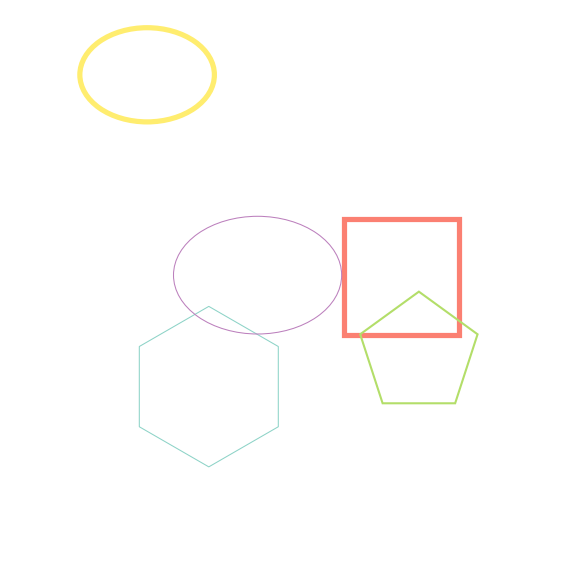[{"shape": "hexagon", "thickness": 0.5, "radius": 0.69, "center": [0.362, 0.33]}, {"shape": "square", "thickness": 2.5, "radius": 0.5, "center": [0.696, 0.519]}, {"shape": "pentagon", "thickness": 1, "radius": 0.53, "center": [0.725, 0.387]}, {"shape": "oval", "thickness": 0.5, "radius": 0.73, "center": [0.446, 0.523]}, {"shape": "oval", "thickness": 2.5, "radius": 0.58, "center": [0.255, 0.87]}]